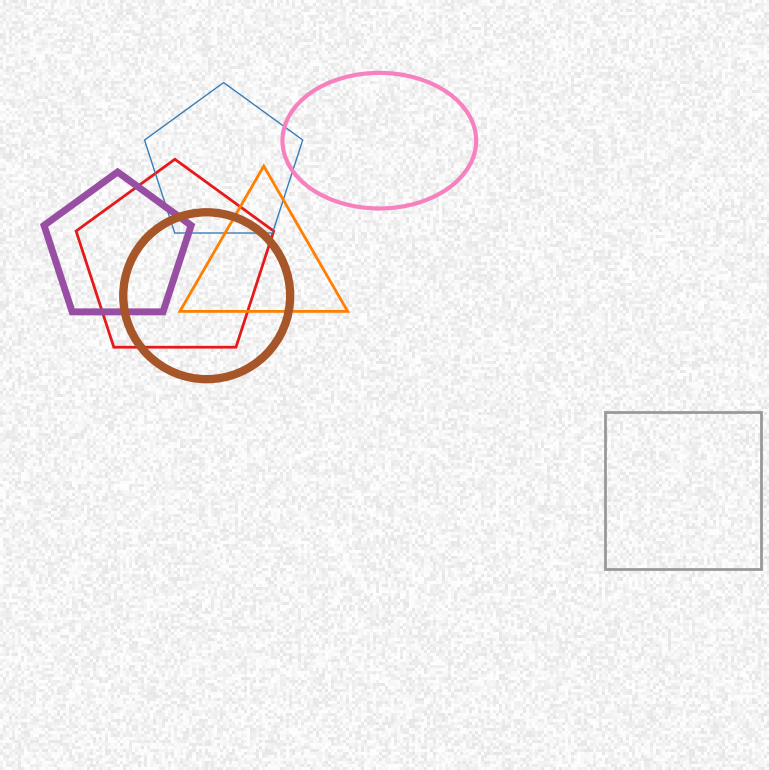[{"shape": "pentagon", "thickness": 1, "radius": 0.67, "center": [0.227, 0.658]}, {"shape": "pentagon", "thickness": 0.5, "radius": 0.54, "center": [0.29, 0.785]}, {"shape": "pentagon", "thickness": 2.5, "radius": 0.5, "center": [0.153, 0.676]}, {"shape": "triangle", "thickness": 1, "radius": 0.63, "center": [0.343, 0.659]}, {"shape": "circle", "thickness": 3, "radius": 0.54, "center": [0.268, 0.616]}, {"shape": "oval", "thickness": 1.5, "radius": 0.63, "center": [0.493, 0.817]}, {"shape": "square", "thickness": 1, "radius": 0.51, "center": [0.887, 0.363]}]